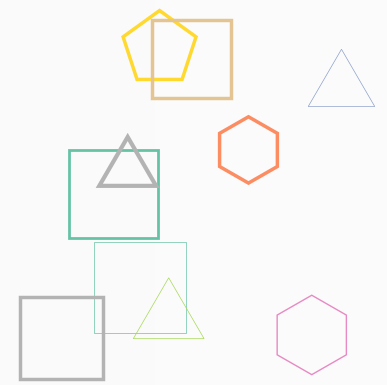[{"shape": "square", "thickness": 0.5, "radius": 0.59, "center": [0.361, 0.253]}, {"shape": "square", "thickness": 2, "radius": 0.57, "center": [0.292, 0.497]}, {"shape": "hexagon", "thickness": 2.5, "radius": 0.43, "center": [0.641, 0.611]}, {"shape": "triangle", "thickness": 0.5, "radius": 0.5, "center": [0.881, 0.773]}, {"shape": "hexagon", "thickness": 1, "radius": 0.52, "center": [0.805, 0.13]}, {"shape": "triangle", "thickness": 0.5, "radius": 0.53, "center": [0.435, 0.173]}, {"shape": "pentagon", "thickness": 2.5, "radius": 0.49, "center": [0.412, 0.874]}, {"shape": "square", "thickness": 2.5, "radius": 0.51, "center": [0.494, 0.846]}, {"shape": "triangle", "thickness": 3, "radius": 0.42, "center": [0.33, 0.56]}, {"shape": "square", "thickness": 2.5, "radius": 0.53, "center": [0.159, 0.121]}]